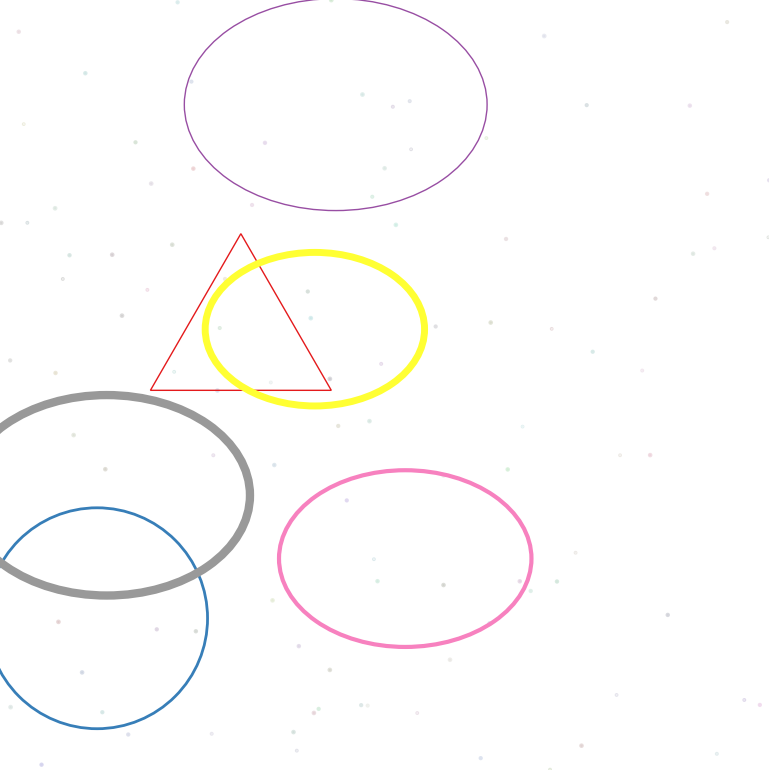[{"shape": "triangle", "thickness": 0.5, "radius": 0.68, "center": [0.313, 0.561]}, {"shape": "circle", "thickness": 1, "radius": 0.72, "center": [0.126, 0.197]}, {"shape": "oval", "thickness": 0.5, "radius": 0.98, "center": [0.436, 0.864]}, {"shape": "oval", "thickness": 2.5, "radius": 0.71, "center": [0.409, 0.572]}, {"shape": "oval", "thickness": 1.5, "radius": 0.82, "center": [0.526, 0.275]}, {"shape": "oval", "thickness": 3, "radius": 0.93, "center": [0.139, 0.357]}]